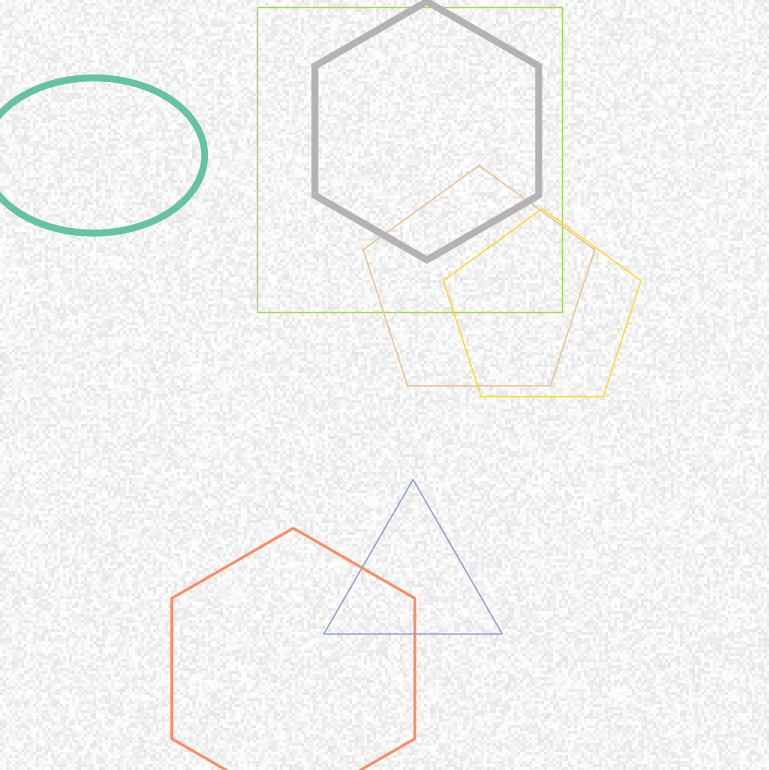[{"shape": "oval", "thickness": 2.5, "radius": 0.72, "center": [0.122, 0.798]}, {"shape": "hexagon", "thickness": 1, "radius": 0.91, "center": [0.381, 0.132]}, {"shape": "triangle", "thickness": 0.5, "radius": 0.67, "center": [0.536, 0.244]}, {"shape": "square", "thickness": 0.5, "radius": 0.99, "center": [0.532, 0.793]}, {"shape": "pentagon", "thickness": 0.5, "radius": 0.67, "center": [0.704, 0.594]}, {"shape": "pentagon", "thickness": 0.5, "radius": 0.79, "center": [0.622, 0.627]}, {"shape": "hexagon", "thickness": 2.5, "radius": 0.84, "center": [0.554, 0.83]}]